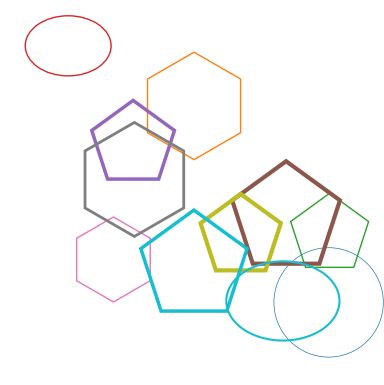[{"shape": "circle", "thickness": 0.5, "radius": 0.71, "center": [0.854, 0.215]}, {"shape": "hexagon", "thickness": 1, "radius": 0.7, "center": [0.504, 0.725]}, {"shape": "pentagon", "thickness": 1, "radius": 0.53, "center": [0.856, 0.392]}, {"shape": "oval", "thickness": 1, "radius": 0.56, "center": [0.177, 0.881]}, {"shape": "pentagon", "thickness": 2.5, "radius": 0.56, "center": [0.346, 0.626]}, {"shape": "pentagon", "thickness": 3, "radius": 0.74, "center": [0.743, 0.434]}, {"shape": "hexagon", "thickness": 1, "radius": 0.55, "center": [0.295, 0.326]}, {"shape": "hexagon", "thickness": 2, "radius": 0.74, "center": [0.349, 0.534]}, {"shape": "pentagon", "thickness": 3, "radius": 0.55, "center": [0.625, 0.386]}, {"shape": "oval", "thickness": 1.5, "radius": 0.73, "center": [0.735, 0.218]}, {"shape": "pentagon", "thickness": 2.5, "radius": 0.72, "center": [0.504, 0.309]}]